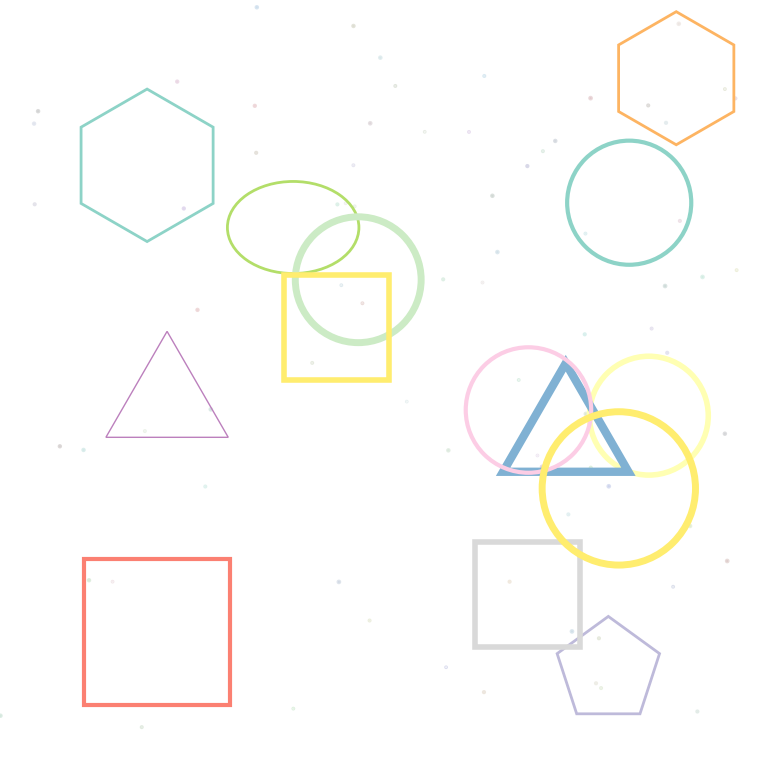[{"shape": "hexagon", "thickness": 1, "radius": 0.5, "center": [0.191, 0.785]}, {"shape": "circle", "thickness": 1.5, "radius": 0.4, "center": [0.817, 0.737]}, {"shape": "circle", "thickness": 2, "radius": 0.39, "center": [0.843, 0.46]}, {"shape": "pentagon", "thickness": 1, "radius": 0.35, "center": [0.79, 0.13]}, {"shape": "square", "thickness": 1.5, "radius": 0.47, "center": [0.204, 0.179]}, {"shape": "triangle", "thickness": 3, "radius": 0.47, "center": [0.735, 0.434]}, {"shape": "hexagon", "thickness": 1, "radius": 0.43, "center": [0.878, 0.898]}, {"shape": "oval", "thickness": 1, "radius": 0.43, "center": [0.381, 0.705]}, {"shape": "circle", "thickness": 1.5, "radius": 0.41, "center": [0.686, 0.468]}, {"shape": "square", "thickness": 2, "radius": 0.34, "center": [0.685, 0.228]}, {"shape": "triangle", "thickness": 0.5, "radius": 0.46, "center": [0.217, 0.478]}, {"shape": "circle", "thickness": 2.5, "radius": 0.41, "center": [0.465, 0.637]}, {"shape": "square", "thickness": 2, "radius": 0.34, "center": [0.437, 0.575]}, {"shape": "circle", "thickness": 2.5, "radius": 0.5, "center": [0.804, 0.366]}]